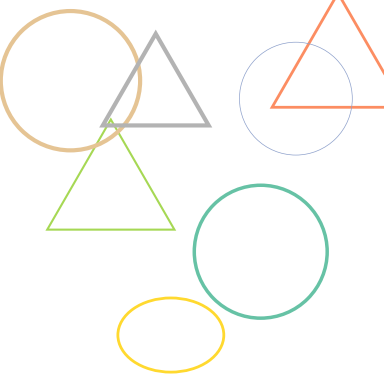[{"shape": "circle", "thickness": 2.5, "radius": 0.86, "center": [0.677, 0.346]}, {"shape": "triangle", "thickness": 2, "radius": 0.99, "center": [0.878, 0.82]}, {"shape": "circle", "thickness": 0.5, "radius": 0.73, "center": [0.768, 0.744]}, {"shape": "triangle", "thickness": 1.5, "radius": 0.95, "center": [0.288, 0.499]}, {"shape": "oval", "thickness": 2, "radius": 0.69, "center": [0.444, 0.13]}, {"shape": "circle", "thickness": 3, "radius": 0.9, "center": [0.183, 0.79]}, {"shape": "triangle", "thickness": 3, "radius": 0.79, "center": [0.405, 0.754]}]